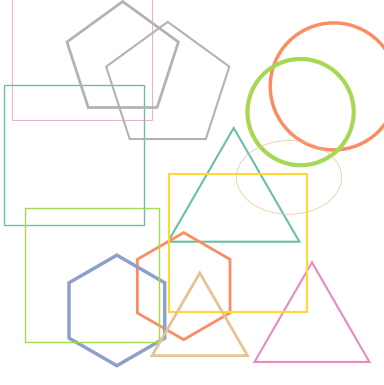[{"shape": "triangle", "thickness": 1.5, "radius": 0.99, "center": [0.607, 0.471]}, {"shape": "square", "thickness": 1, "radius": 0.91, "center": [0.193, 0.597]}, {"shape": "circle", "thickness": 2.5, "radius": 0.83, "center": [0.867, 0.776]}, {"shape": "hexagon", "thickness": 2, "radius": 0.69, "center": [0.477, 0.257]}, {"shape": "hexagon", "thickness": 2.5, "radius": 0.72, "center": [0.304, 0.194]}, {"shape": "square", "thickness": 0.5, "radius": 0.91, "center": [0.214, 0.871]}, {"shape": "triangle", "thickness": 1.5, "radius": 0.86, "center": [0.81, 0.146]}, {"shape": "square", "thickness": 1, "radius": 0.87, "center": [0.239, 0.286]}, {"shape": "circle", "thickness": 3, "radius": 0.69, "center": [0.781, 0.709]}, {"shape": "square", "thickness": 1.5, "radius": 0.89, "center": [0.619, 0.369]}, {"shape": "oval", "thickness": 0.5, "radius": 0.68, "center": [0.751, 0.539]}, {"shape": "triangle", "thickness": 2, "radius": 0.72, "center": [0.519, 0.148]}, {"shape": "pentagon", "thickness": 1.5, "radius": 0.84, "center": [0.436, 0.775]}, {"shape": "pentagon", "thickness": 2, "radius": 0.76, "center": [0.319, 0.844]}]